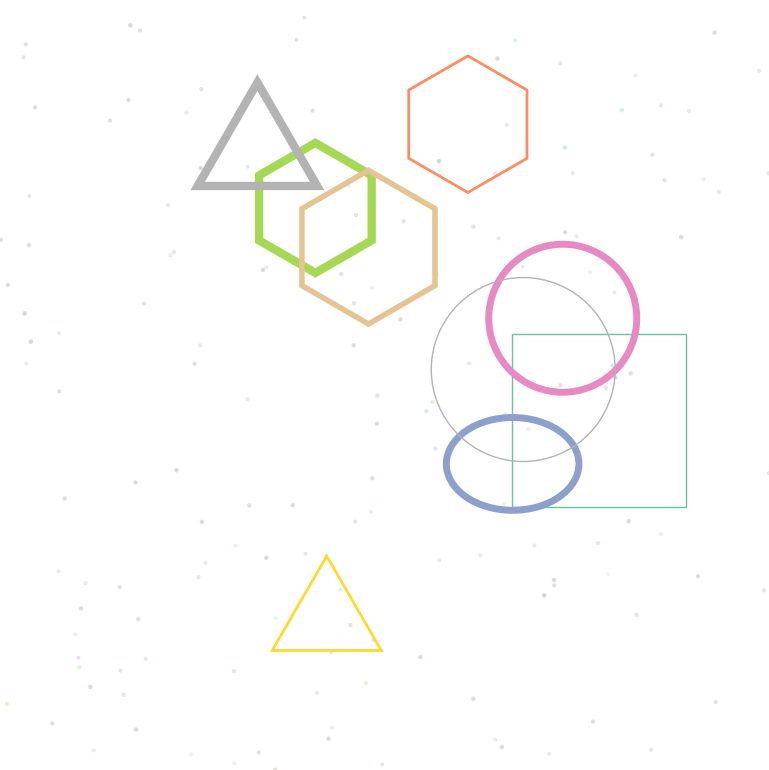[{"shape": "square", "thickness": 0.5, "radius": 0.56, "center": [0.778, 0.454]}, {"shape": "hexagon", "thickness": 1, "radius": 0.44, "center": [0.608, 0.839]}, {"shape": "oval", "thickness": 2.5, "radius": 0.43, "center": [0.666, 0.398]}, {"shape": "circle", "thickness": 2.5, "radius": 0.48, "center": [0.731, 0.587]}, {"shape": "hexagon", "thickness": 3, "radius": 0.42, "center": [0.41, 0.73]}, {"shape": "triangle", "thickness": 1, "radius": 0.41, "center": [0.424, 0.196]}, {"shape": "hexagon", "thickness": 2, "radius": 0.5, "center": [0.479, 0.679]}, {"shape": "triangle", "thickness": 3, "radius": 0.45, "center": [0.334, 0.803]}, {"shape": "circle", "thickness": 0.5, "radius": 0.6, "center": [0.68, 0.52]}]